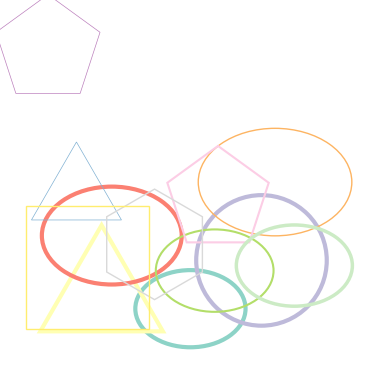[{"shape": "oval", "thickness": 3, "radius": 0.72, "center": [0.495, 0.198]}, {"shape": "triangle", "thickness": 3, "radius": 0.92, "center": [0.264, 0.231]}, {"shape": "circle", "thickness": 3, "radius": 0.85, "center": [0.679, 0.324]}, {"shape": "oval", "thickness": 3, "radius": 0.91, "center": [0.29, 0.388]}, {"shape": "triangle", "thickness": 0.5, "radius": 0.67, "center": [0.199, 0.496]}, {"shape": "oval", "thickness": 1, "radius": 1.0, "center": [0.714, 0.527]}, {"shape": "oval", "thickness": 1.5, "radius": 0.76, "center": [0.558, 0.297]}, {"shape": "pentagon", "thickness": 1.5, "radius": 0.69, "center": [0.566, 0.482]}, {"shape": "hexagon", "thickness": 1, "radius": 0.72, "center": [0.401, 0.365]}, {"shape": "pentagon", "thickness": 0.5, "radius": 0.71, "center": [0.125, 0.872]}, {"shape": "oval", "thickness": 2.5, "radius": 0.75, "center": [0.765, 0.31]}, {"shape": "square", "thickness": 1, "radius": 0.8, "center": [0.228, 0.305]}]